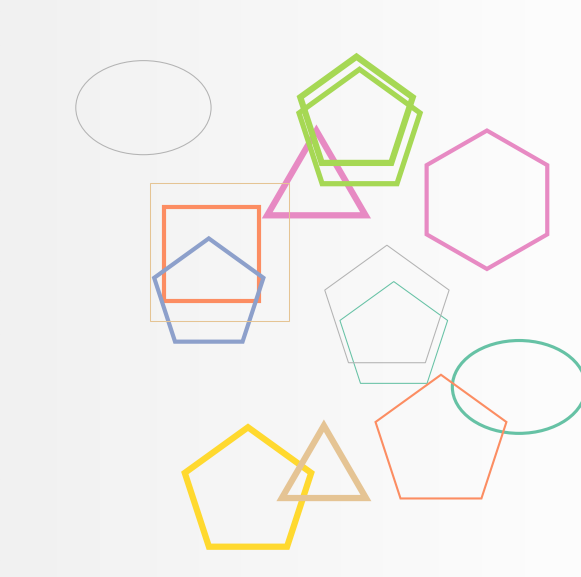[{"shape": "pentagon", "thickness": 0.5, "radius": 0.49, "center": [0.677, 0.414]}, {"shape": "oval", "thickness": 1.5, "radius": 0.57, "center": [0.893, 0.329]}, {"shape": "square", "thickness": 2, "radius": 0.41, "center": [0.364, 0.559]}, {"shape": "pentagon", "thickness": 1, "radius": 0.59, "center": [0.759, 0.232]}, {"shape": "pentagon", "thickness": 2, "radius": 0.49, "center": [0.359, 0.487]}, {"shape": "triangle", "thickness": 3, "radius": 0.49, "center": [0.544, 0.675]}, {"shape": "hexagon", "thickness": 2, "radius": 0.6, "center": [0.838, 0.653]}, {"shape": "pentagon", "thickness": 3, "radius": 0.51, "center": [0.613, 0.799]}, {"shape": "pentagon", "thickness": 2.5, "radius": 0.55, "center": [0.619, 0.77]}, {"shape": "pentagon", "thickness": 3, "radius": 0.57, "center": [0.427, 0.145]}, {"shape": "square", "thickness": 0.5, "radius": 0.6, "center": [0.377, 0.562]}, {"shape": "triangle", "thickness": 3, "radius": 0.42, "center": [0.557, 0.179]}, {"shape": "pentagon", "thickness": 0.5, "radius": 0.56, "center": [0.666, 0.462]}, {"shape": "oval", "thickness": 0.5, "radius": 0.58, "center": [0.247, 0.813]}]